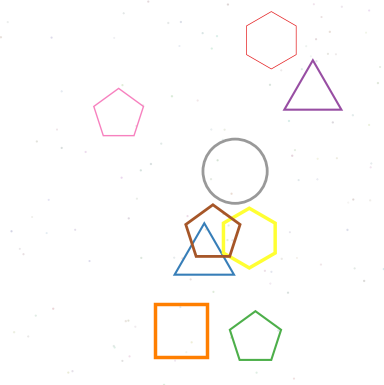[{"shape": "hexagon", "thickness": 0.5, "radius": 0.37, "center": [0.705, 0.895]}, {"shape": "triangle", "thickness": 1.5, "radius": 0.45, "center": [0.531, 0.331]}, {"shape": "pentagon", "thickness": 1.5, "radius": 0.35, "center": [0.663, 0.122]}, {"shape": "triangle", "thickness": 1.5, "radius": 0.43, "center": [0.813, 0.758]}, {"shape": "square", "thickness": 2.5, "radius": 0.34, "center": [0.47, 0.142]}, {"shape": "hexagon", "thickness": 2.5, "radius": 0.39, "center": [0.648, 0.382]}, {"shape": "pentagon", "thickness": 2, "radius": 0.37, "center": [0.553, 0.394]}, {"shape": "pentagon", "thickness": 1, "radius": 0.34, "center": [0.308, 0.703]}, {"shape": "circle", "thickness": 2, "radius": 0.42, "center": [0.611, 0.555]}]